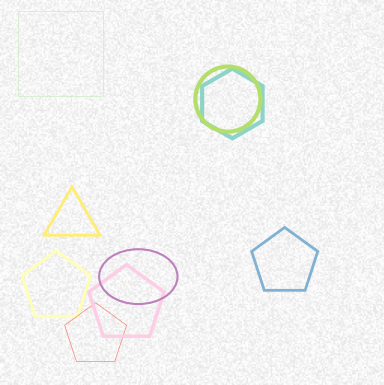[{"shape": "hexagon", "thickness": 3, "radius": 0.45, "center": [0.604, 0.731]}, {"shape": "pentagon", "thickness": 2, "radius": 0.47, "center": [0.146, 0.255]}, {"shape": "pentagon", "thickness": 0.5, "radius": 0.42, "center": [0.248, 0.129]}, {"shape": "pentagon", "thickness": 2, "radius": 0.45, "center": [0.739, 0.319]}, {"shape": "circle", "thickness": 3, "radius": 0.42, "center": [0.592, 0.743]}, {"shape": "pentagon", "thickness": 2.5, "radius": 0.51, "center": [0.329, 0.21]}, {"shape": "oval", "thickness": 1.5, "radius": 0.51, "center": [0.359, 0.281]}, {"shape": "square", "thickness": 0.5, "radius": 0.55, "center": [0.157, 0.861]}, {"shape": "triangle", "thickness": 2, "radius": 0.42, "center": [0.187, 0.431]}]